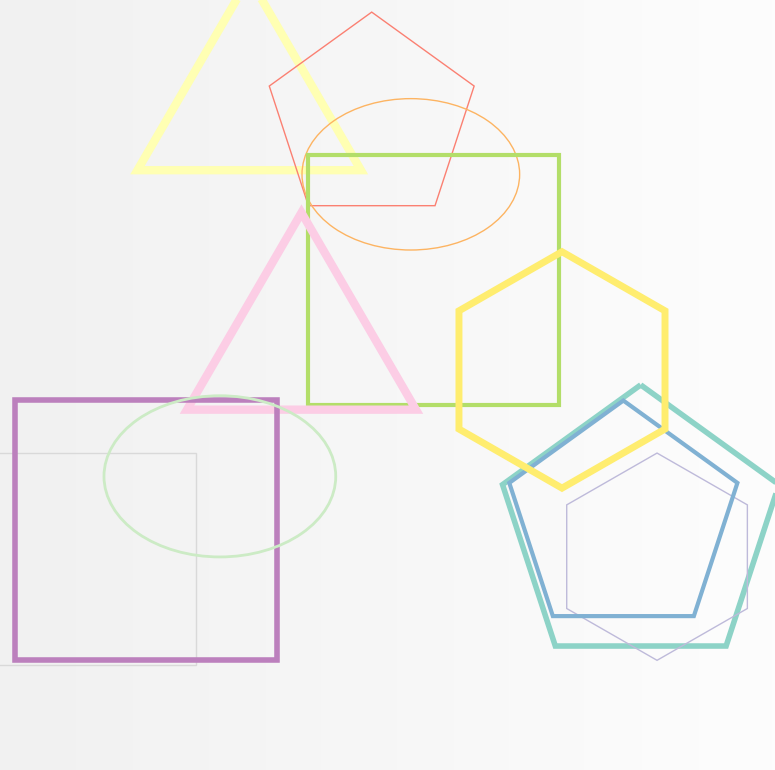[{"shape": "pentagon", "thickness": 2, "radius": 0.94, "center": [0.827, 0.313]}, {"shape": "triangle", "thickness": 3, "radius": 0.83, "center": [0.322, 0.862]}, {"shape": "hexagon", "thickness": 0.5, "radius": 0.67, "center": [0.848, 0.277]}, {"shape": "pentagon", "thickness": 0.5, "radius": 0.69, "center": [0.48, 0.845]}, {"shape": "pentagon", "thickness": 1.5, "radius": 0.77, "center": [0.804, 0.325]}, {"shape": "oval", "thickness": 0.5, "radius": 0.7, "center": [0.53, 0.774]}, {"shape": "square", "thickness": 1.5, "radius": 0.81, "center": [0.56, 0.637]}, {"shape": "triangle", "thickness": 3, "radius": 0.85, "center": [0.389, 0.553]}, {"shape": "square", "thickness": 0.5, "radius": 0.69, "center": [0.115, 0.274]}, {"shape": "square", "thickness": 2, "radius": 0.84, "center": [0.189, 0.312]}, {"shape": "oval", "thickness": 1, "radius": 0.75, "center": [0.284, 0.381]}, {"shape": "hexagon", "thickness": 2.5, "radius": 0.77, "center": [0.725, 0.52]}]